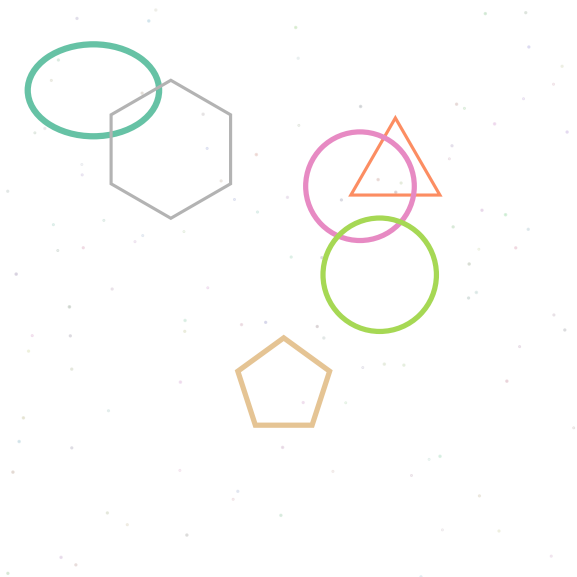[{"shape": "oval", "thickness": 3, "radius": 0.57, "center": [0.162, 0.843]}, {"shape": "triangle", "thickness": 1.5, "radius": 0.44, "center": [0.685, 0.706]}, {"shape": "circle", "thickness": 2.5, "radius": 0.47, "center": [0.623, 0.677]}, {"shape": "circle", "thickness": 2.5, "radius": 0.49, "center": [0.658, 0.523]}, {"shape": "pentagon", "thickness": 2.5, "radius": 0.42, "center": [0.491, 0.33]}, {"shape": "hexagon", "thickness": 1.5, "radius": 0.6, "center": [0.296, 0.741]}]